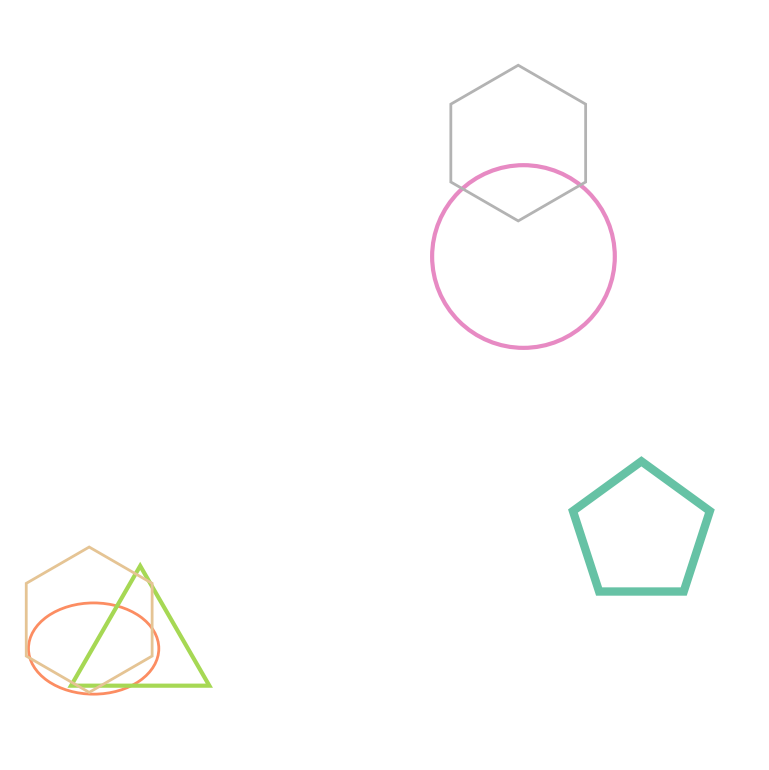[{"shape": "pentagon", "thickness": 3, "radius": 0.47, "center": [0.833, 0.307]}, {"shape": "oval", "thickness": 1, "radius": 0.42, "center": [0.122, 0.158]}, {"shape": "circle", "thickness": 1.5, "radius": 0.59, "center": [0.68, 0.667]}, {"shape": "triangle", "thickness": 1.5, "radius": 0.52, "center": [0.182, 0.161]}, {"shape": "hexagon", "thickness": 1, "radius": 0.47, "center": [0.116, 0.195]}, {"shape": "hexagon", "thickness": 1, "radius": 0.51, "center": [0.673, 0.814]}]